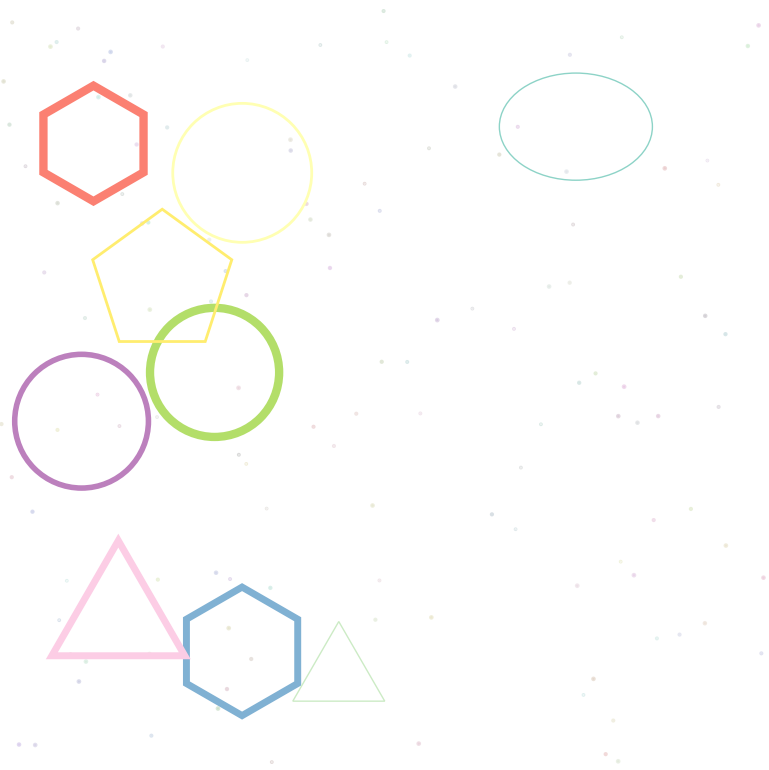[{"shape": "oval", "thickness": 0.5, "radius": 0.5, "center": [0.748, 0.836]}, {"shape": "circle", "thickness": 1, "radius": 0.45, "center": [0.315, 0.776]}, {"shape": "hexagon", "thickness": 3, "radius": 0.38, "center": [0.121, 0.814]}, {"shape": "hexagon", "thickness": 2.5, "radius": 0.42, "center": [0.314, 0.154]}, {"shape": "circle", "thickness": 3, "radius": 0.42, "center": [0.279, 0.516]}, {"shape": "triangle", "thickness": 2.5, "radius": 0.5, "center": [0.154, 0.198]}, {"shape": "circle", "thickness": 2, "radius": 0.43, "center": [0.106, 0.453]}, {"shape": "triangle", "thickness": 0.5, "radius": 0.34, "center": [0.44, 0.124]}, {"shape": "pentagon", "thickness": 1, "radius": 0.47, "center": [0.211, 0.633]}]